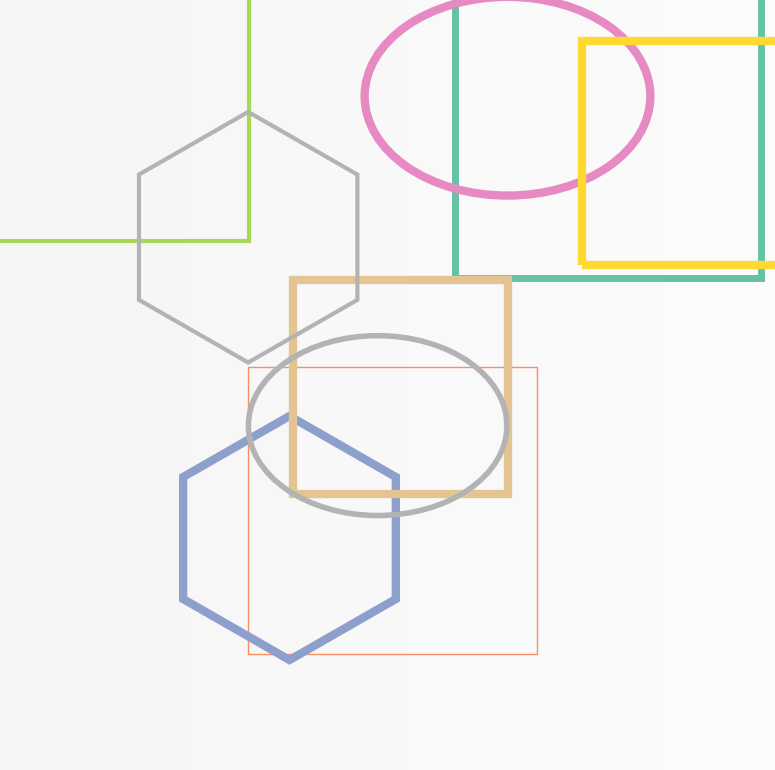[{"shape": "square", "thickness": 2.5, "radius": 0.99, "center": [0.785, 0.837]}, {"shape": "square", "thickness": 0.5, "radius": 0.93, "center": [0.506, 0.337]}, {"shape": "hexagon", "thickness": 3, "radius": 0.79, "center": [0.374, 0.301]}, {"shape": "oval", "thickness": 3, "radius": 0.92, "center": [0.655, 0.875]}, {"shape": "square", "thickness": 1.5, "radius": 0.88, "center": [0.147, 0.863]}, {"shape": "square", "thickness": 3, "radius": 0.73, "center": [0.896, 0.801]}, {"shape": "square", "thickness": 3, "radius": 0.69, "center": [0.517, 0.497]}, {"shape": "oval", "thickness": 2, "radius": 0.83, "center": [0.487, 0.447]}, {"shape": "hexagon", "thickness": 1.5, "radius": 0.81, "center": [0.32, 0.692]}]